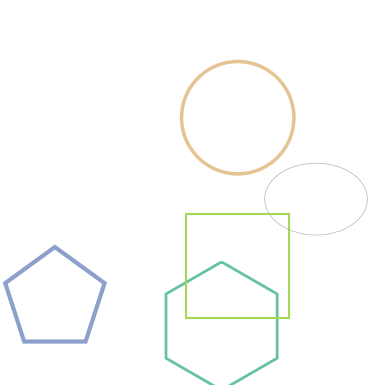[{"shape": "hexagon", "thickness": 2, "radius": 0.83, "center": [0.576, 0.153]}, {"shape": "pentagon", "thickness": 3, "radius": 0.68, "center": [0.143, 0.223]}, {"shape": "square", "thickness": 1.5, "radius": 0.67, "center": [0.617, 0.309]}, {"shape": "circle", "thickness": 2.5, "radius": 0.73, "center": [0.617, 0.694]}, {"shape": "oval", "thickness": 0.5, "radius": 0.67, "center": [0.821, 0.483]}]